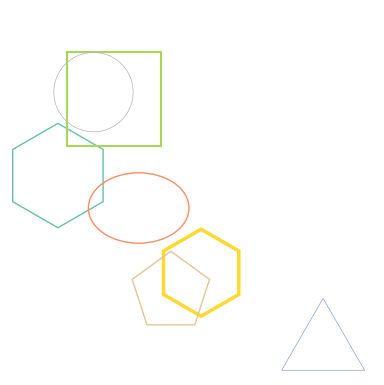[{"shape": "hexagon", "thickness": 1, "radius": 0.68, "center": [0.15, 0.544]}, {"shape": "oval", "thickness": 1, "radius": 0.65, "center": [0.36, 0.46]}, {"shape": "triangle", "thickness": 0.5, "radius": 0.62, "center": [0.839, 0.1]}, {"shape": "square", "thickness": 1.5, "radius": 0.61, "center": [0.297, 0.744]}, {"shape": "hexagon", "thickness": 2.5, "radius": 0.56, "center": [0.523, 0.292]}, {"shape": "pentagon", "thickness": 1, "radius": 0.53, "center": [0.444, 0.242]}, {"shape": "circle", "thickness": 0.5, "radius": 0.52, "center": [0.243, 0.761]}]